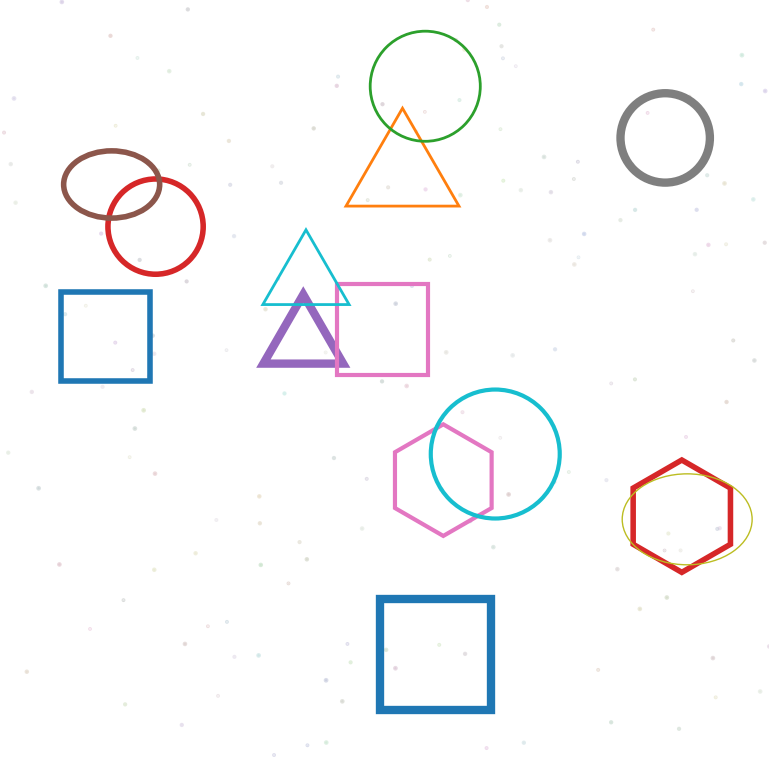[{"shape": "square", "thickness": 2, "radius": 0.29, "center": [0.137, 0.563]}, {"shape": "square", "thickness": 3, "radius": 0.36, "center": [0.566, 0.15]}, {"shape": "triangle", "thickness": 1, "radius": 0.42, "center": [0.523, 0.775]}, {"shape": "circle", "thickness": 1, "radius": 0.36, "center": [0.552, 0.888]}, {"shape": "circle", "thickness": 2, "radius": 0.31, "center": [0.202, 0.706]}, {"shape": "hexagon", "thickness": 2, "radius": 0.36, "center": [0.885, 0.33]}, {"shape": "triangle", "thickness": 3, "radius": 0.3, "center": [0.394, 0.558]}, {"shape": "oval", "thickness": 2, "radius": 0.31, "center": [0.145, 0.76]}, {"shape": "hexagon", "thickness": 1.5, "radius": 0.36, "center": [0.576, 0.376]}, {"shape": "square", "thickness": 1.5, "radius": 0.3, "center": [0.497, 0.572]}, {"shape": "circle", "thickness": 3, "radius": 0.29, "center": [0.864, 0.821]}, {"shape": "oval", "thickness": 0.5, "radius": 0.42, "center": [0.892, 0.326]}, {"shape": "circle", "thickness": 1.5, "radius": 0.42, "center": [0.643, 0.41]}, {"shape": "triangle", "thickness": 1, "radius": 0.32, "center": [0.397, 0.637]}]